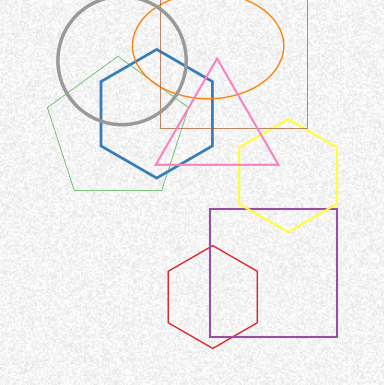[{"shape": "hexagon", "thickness": 1, "radius": 0.67, "center": [0.553, 0.229]}, {"shape": "hexagon", "thickness": 2, "radius": 0.84, "center": [0.407, 0.705]}, {"shape": "pentagon", "thickness": 0.5, "radius": 0.96, "center": [0.306, 0.661]}, {"shape": "square", "thickness": 1.5, "radius": 0.83, "center": [0.711, 0.291]}, {"shape": "oval", "thickness": 1, "radius": 0.98, "center": [0.54, 0.881]}, {"shape": "hexagon", "thickness": 1.5, "radius": 0.73, "center": [0.748, 0.544]}, {"shape": "square", "thickness": 0.5, "radius": 0.96, "center": [0.606, 0.86]}, {"shape": "triangle", "thickness": 1.5, "radius": 0.92, "center": [0.564, 0.664]}, {"shape": "circle", "thickness": 2.5, "radius": 0.83, "center": [0.317, 0.843]}]